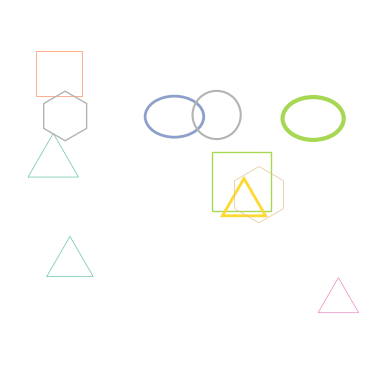[{"shape": "triangle", "thickness": 0.5, "radius": 0.35, "center": [0.182, 0.316]}, {"shape": "triangle", "thickness": 0.5, "radius": 0.38, "center": [0.138, 0.578]}, {"shape": "square", "thickness": 0.5, "radius": 0.3, "center": [0.154, 0.809]}, {"shape": "oval", "thickness": 2, "radius": 0.38, "center": [0.453, 0.697]}, {"shape": "triangle", "thickness": 0.5, "radius": 0.3, "center": [0.879, 0.218]}, {"shape": "square", "thickness": 1, "radius": 0.38, "center": [0.626, 0.529]}, {"shape": "oval", "thickness": 3, "radius": 0.4, "center": [0.813, 0.692]}, {"shape": "triangle", "thickness": 2, "radius": 0.32, "center": [0.634, 0.472]}, {"shape": "hexagon", "thickness": 0.5, "radius": 0.37, "center": [0.673, 0.494]}, {"shape": "hexagon", "thickness": 1, "radius": 0.32, "center": [0.169, 0.699]}, {"shape": "circle", "thickness": 1.5, "radius": 0.31, "center": [0.563, 0.701]}]